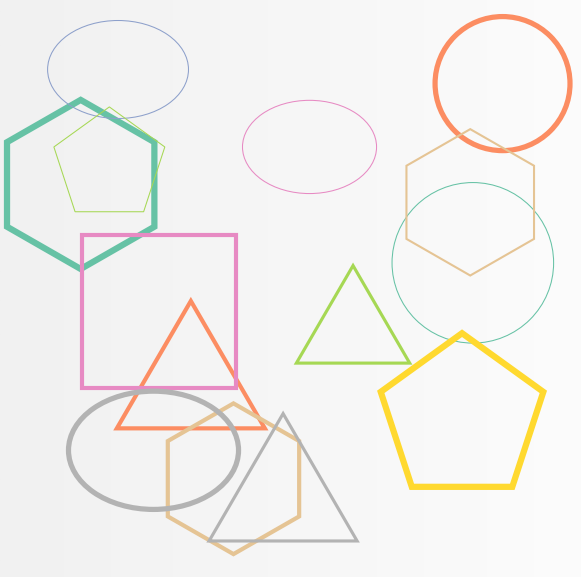[{"shape": "hexagon", "thickness": 3, "radius": 0.73, "center": [0.139, 0.68]}, {"shape": "circle", "thickness": 0.5, "radius": 0.69, "center": [0.813, 0.544]}, {"shape": "circle", "thickness": 2.5, "radius": 0.58, "center": [0.865, 0.854]}, {"shape": "triangle", "thickness": 2, "radius": 0.74, "center": [0.328, 0.331]}, {"shape": "oval", "thickness": 0.5, "radius": 0.61, "center": [0.203, 0.879]}, {"shape": "oval", "thickness": 0.5, "radius": 0.58, "center": [0.533, 0.745]}, {"shape": "square", "thickness": 2, "radius": 0.66, "center": [0.273, 0.46]}, {"shape": "pentagon", "thickness": 0.5, "radius": 0.5, "center": [0.188, 0.714]}, {"shape": "triangle", "thickness": 1.5, "radius": 0.56, "center": [0.607, 0.427]}, {"shape": "pentagon", "thickness": 3, "radius": 0.74, "center": [0.795, 0.275]}, {"shape": "hexagon", "thickness": 2, "radius": 0.65, "center": [0.402, 0.17]}, {"shape": "hexagon", "thickness": 1, "radius": 0.63, "center": [0.809, 0.649]}, {"shape": "triangle", "thickness": 1.5, "radius": 0.74, "center": [0.487, 0.136]}, {"shape": "oval", "thickness": 2.5, "radius": 0.73, "center": [0.264, 0.219]}]